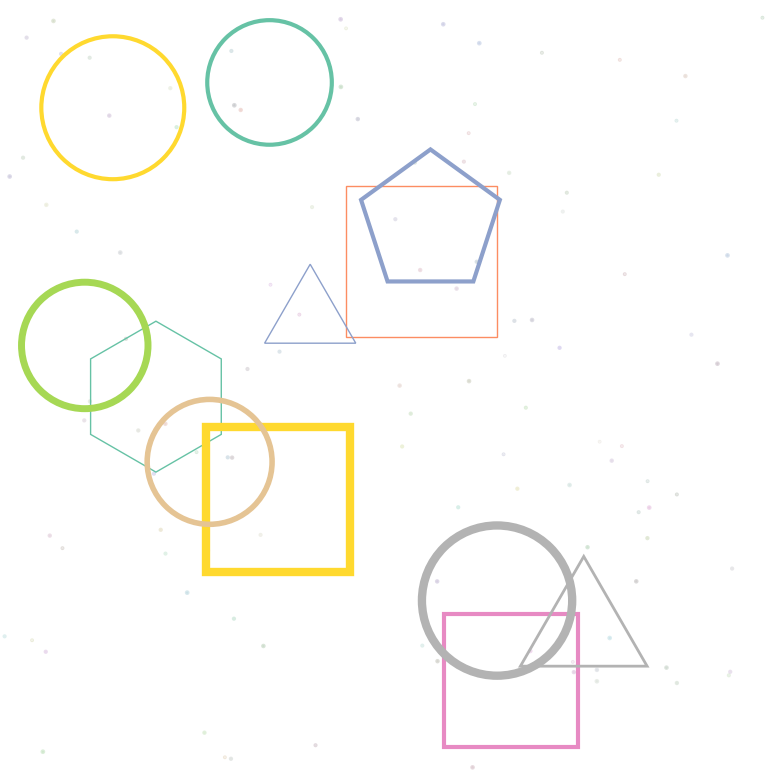[{"shape": "hexagon", "thickness": 0.5, "radius": 0.49, "center": [0.203, 0.485]}, {"shape": "circle", "thickness": 1.5, "radius": 0.4, "center": [0.35, 0.893]}, {"shape": "square", "thickness": 0.5, "radius": 0.49, "center": [0.547, 0.66]}, {"shape": "pentagon", "thickness": 1.5, "radius": 0.47, "center": [0.559, 0.711]}, {"shape": "triangle", "thickness": 0.5, "radius": 0.34, "center": [0.403, 0.588]}, {"shape": "square", "thickness": 1.5, "radius": 0.43, "center": [0.664, 0.117]}, {"shape": "circle", "thickness": 2.5, "radius": 0.41, "center": [0.11, 0.551]}, {"shape": "circle", "thickness": 1.5, "radius": 0.46, "center": [0.146, 0.86]}, {"shape": "square", "thickness": 3, "radius": 0.47, "center": [0.361, 0.351]}, {"shape": "circle", "thickness": 2, "radius": 0.41, "center": [0.272, 0.4]}, {"shape": "triangle", "thickness": 1, "radius": 0.48, "center": [0.758, 0.182]}, {"shape": "circle", "thickness": 3, "radius": 0.49, "center": [0.646, 0.22]}]